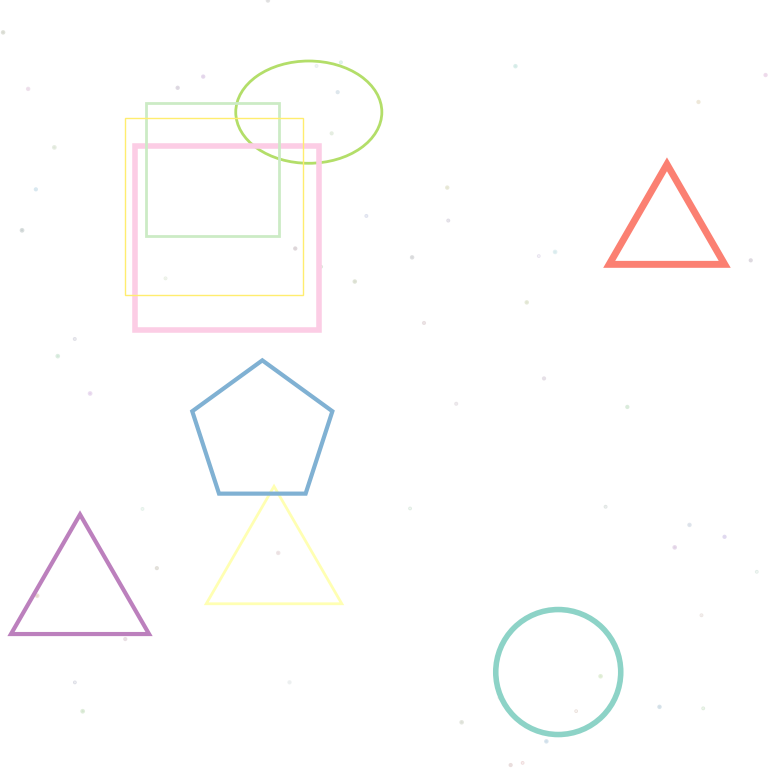[{"shape": "circle", "thickness": 2, "radius": 0.41, "center": [0.725, 0.127]}, {"shape": "triangle", "thickness": 1, "radius": 0.51, "center": [0.356, 0.267]}, {"shape": "triangle", "thickness": 2.5, "radius": 0.43, "center": [0.866, 0.7]}, {"shape": "pentagon", "thickness": 1.5, "radius": 0.48, "center": [0.341, 0.436]}, {"shape": "oval", "thickness": 1, "radius": 0.47, "center": [0.401, 0.854]}, {"shape": "square", "thickness": 2, "radius": 0.6, "center": [0.295, 0.691]}, {"shape": "triangle", "thickness": 1.5, "radius": 0.52, "center": [0.104, 0.228]}, {"shape": "square", "thickness": 1, "radius": 0.43, "center": [0.276, 0.78]}, {"shape": "square", "thickness": 0.5, "radius": 0.58, "center": [0.278, 0.732]}]